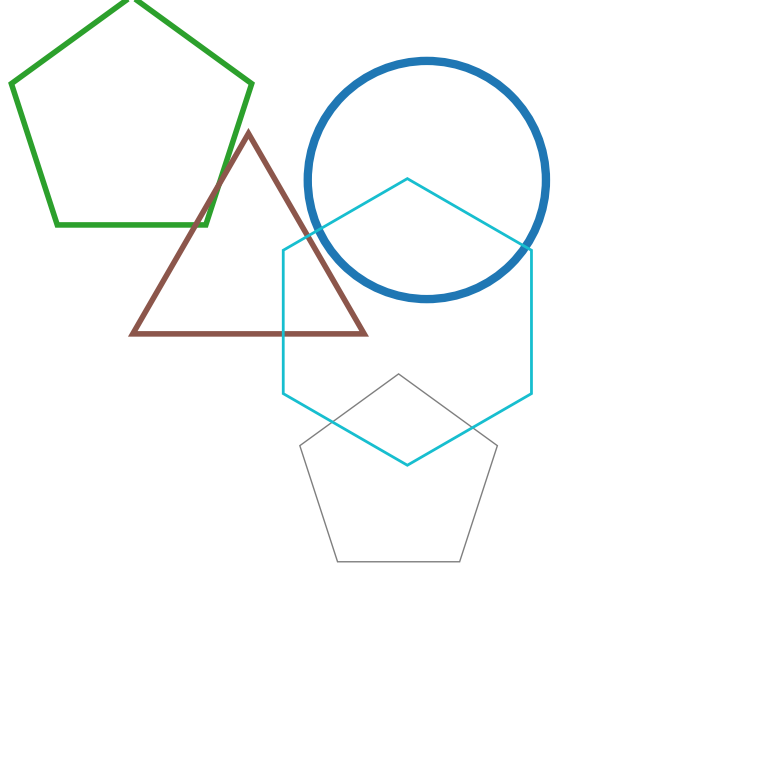[{"shape": "circle", "thickness": 3, "radius": 0.77, "center": [0.554, 0.766]}, {"shape": "pentagon", "thickness": 2, "radius": 0.82, "center": [0.171, 0.841]}, {"shape": "triangle", "thickness": 2, "radius": 0.87, "center": [0.323, 0.653]}, {"shape": "pentagon", "thickness": 0.5, "radius": 0.67, "center": [0.518, 0.38]}, {"shape": "hexagon", "thickness": 1, "radius": 0.93, "center": [0.529, 0.582]}]